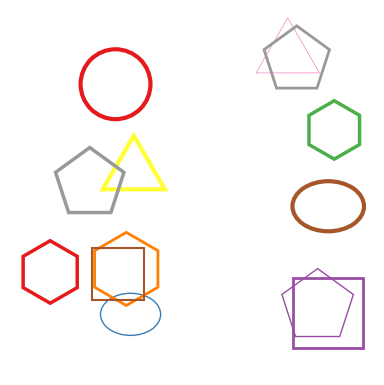[{"shape": "circle", "thickness": 3, "radius": 0.45, "center": [0.3, 0.781]}, {"shape": "hexagon", "thickness": 2.5, "radius": 0.41, "center": [0.13, 0.294]}, {"shape": "oval", "thickness": 1, "radius": 0.39, "center": [0.339, 0.184]}, {"shape": "hexagon", "thickness": 2.5, "radius": 0.38, "center": [0.868, 0.662]}, {"shape": "square", "thickness": 2, "radius": 0.45, "center": [0.852, 0.188]}, {"shape": "pentagon", "thickness": 1, "radius": 0.49, "center": [0.825, 0.205]}, {"shape": "hexagon", "thickness": 2, "radius": 0.47, "center": [0.328, 0.301]}, {"shape": "triangle", "thickness": 3, "radius": 0.47, "center": [0.347, 0.555]}, {"shape": "oval", "thickness": 3, "radius": 0.46, "center": [0.853, 0.464]}, {"shape": "square", "thickness": 1.5, "radius": 0.34, "center": [0.306, 0.289]}, {"shape": "triangle", "thickness": 0.5, "radius": 0.48, "center": [0.747, 0.858]}, {"shape": "pentagon", "thickness": 2.5, "radius": 0.47, "center": [0.233, 0.523]}, {"shape": "pentagon", "thickness": 2, "radius": 0.45, "center": [0.771, 0.843]}]